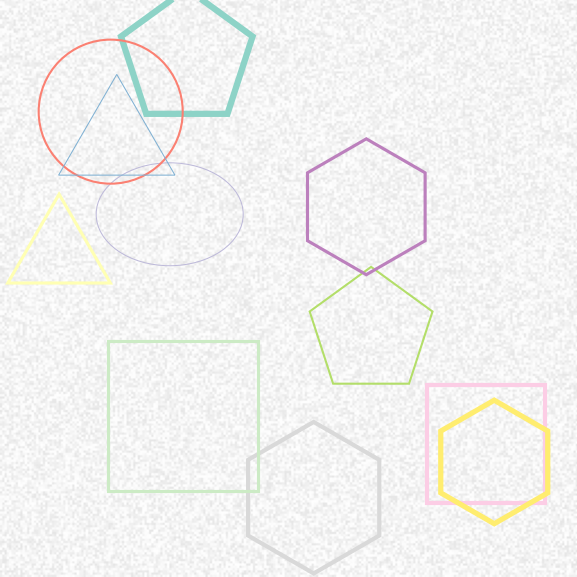[{"shape": "pentagon", "thickness": 3, "radius": 0.6, "center": [0.323, 0.899]}, {"shape": "triangle", "thickness": 1.5, "radius": 0.51, "center": [0.102, 0.56]}, {"shape": "oval", "thickness": 0.5, "radius": 0.64, "center": [0.294, 0.628]}, {"shape": "circle", "thickness": 1, "radius": 0.62, "center": [0.192, 0.806]}, {"shape": "triangle", "thickness": 0.5, "radius": 0.58, "center": [0.202, 0.754]}, {"shape": "pentagon", "thickness": 1, "radius": 0.56, "center": [0.643, 0.425]}, {"shape": "square", "thickness": 2, "radius": 0.51, "center": [0.841, 0.23]}, {"shape": "hexagon", "thickness": 2, "radius": 0.66, "center": [0.543, 0.137]}, {"shape": "hexagon", "thickness": 1.5, "radius": 0.59, "center": [0.634, 0.641]}, {"shape": "square", "thickness": 1.5, "radius": 0.65, "center": [0.317, 0.279]}, {"shape": "hexagon", "thickness": 2.5, "radius": 0.53, "center": [0.856, 0.199]}]